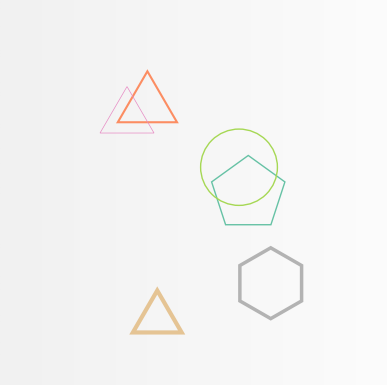[{"shape": "pentagon", "thickness": 1, "radius": 0.5, "center": [0.641, 0.497]}, {"shape": "triangle", "thickness": 1.5, "radius": 0.44, "center": [0.38, 0.727]}, {"shape": "triangle", "thickness": 0.5, "radius": 0.4, "center": [0.328, 0.695]}, {"shape": "circle", "thickness": 1, "radius": 0.5, "center": [0.617, 0.566]}, {"shape": "triangle", "thickness": 3, "radius": 0.36, "center": [0.406, 0.173]}, {"shape": "hexagon", "thickness": 2.5, "radius": 0.46, "center": [0.699, 0.264]}]